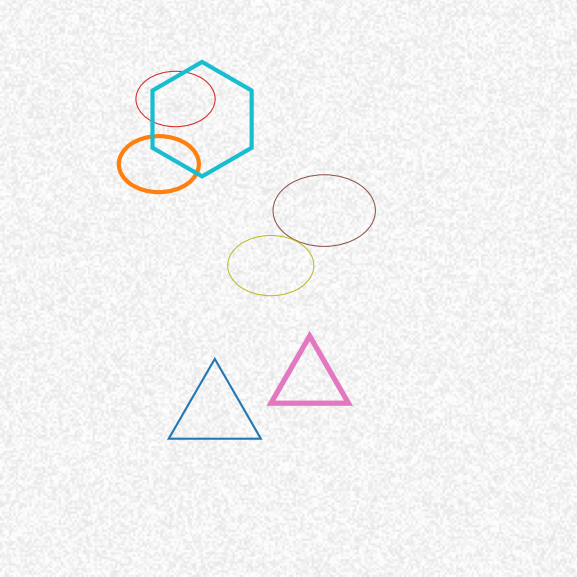[{"shape": "triangle", "thickness": 1, "radius": 0.46, "center": [0.372, 0.286]}, {"shape": "oval", "thickness": 2, "radius": 0.35, "center": [0.275, 0.715]}, {"shape": "oval", "thickness": 0.5, "radius": 0.34, "center": [0.304, 0.828]}, {"shape": "oval", "thickness": 0.5, "radius": 0.44, "center": [0.561, 0.634]}, {"shape": "triangle", "thickness": 2.5, "radius": 0.39, "center": [0.536, 0.34]}, {"shape": "oval", "thickness": 0.5, "radius": 0.37, "center": [0.469, 0.539]}, {"shape": "hexagon", "thickness": 2, "radius": 0.5, "center": [0.35, 0.793]}]